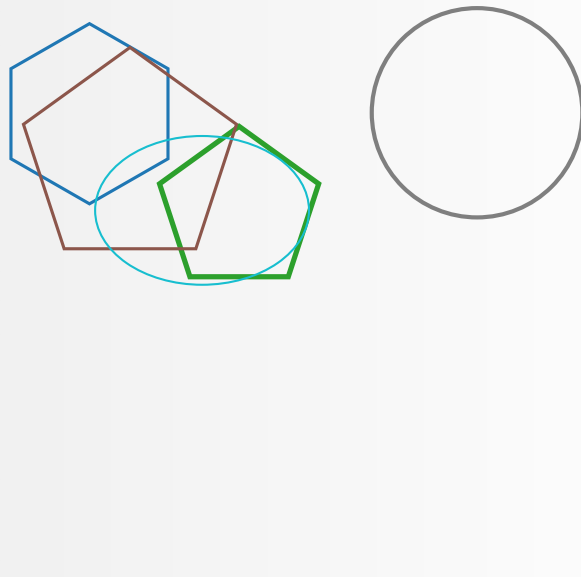[{"shape": "hexagon", "thickness": 1.5, "radius": 0.78, "center": [0.154, 0.802]}, {"shape": "pentagon", "thickness": 2.5, "radius": 0.72, "center": [0.411, 0.636]}, {"shape": "pentagon", "thickness": 1.5, "radius": 0.96, "center": [0.224, 0.724]}, {"shape": "circle", "thickness": 2, "radius": 0.91, "center": [0.821, 0.804]}, {"shape": "oval", "thickness": 1, "radius": 0.92, "center": [0.348, 0.635]}]